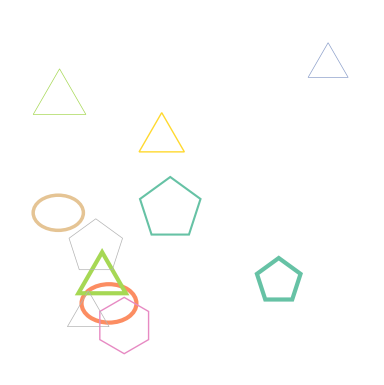[{"shape": "pentagon", "thickness": 1.5, "radius": 0.41, "center": [0.442, 0.458]}, {"shape": "pentagon", "thickness": 3, "radius": 0.3, "center": [0.724, 0.27]}, {"shape": "oval", "thickness": 3, "radius": 0.36, "center": [0.283, 0.212]}, {"shape": "triangle", "thickness": 0.5, "radius": 0.3, "center": [0.852, 0.829]}, {"shape": "hexagon", "thickness": 1, "radius": 0.37, "center": [0.323, 0.154]}, {"shape": "triangle", "thickness": 0.5, "radius": 0.4, "center": [0.155, 0.742]}, {"shape": "triangle", "thickness": 3, "radius": 0.36, "center": [0.265, 0.274]}, {"shape": "triangle", "thickness": 1, "radius": 0.34, "center": [0.42, 0.639]}, {"shape": "oval", "thickness": 2.5, "radius": 0.33, "center": [0.151, 0.447]}, {"shape": "pentagon", "thickness": 0.5, "radius": 0.37, "center": [0.249, 0.359]}, {"shape": "triangle", "thickness": 0.5, "radius": 0.31, "center": [0.229, 0.183]}]